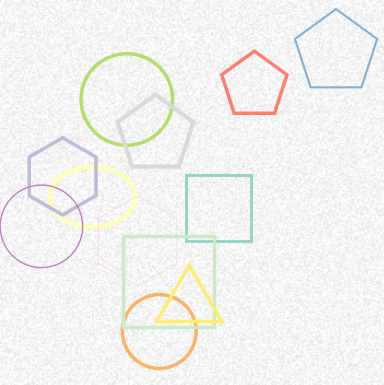[{"shape": "square", "thickness": 2, "radius": 0.43, "center": [0.568, 0.459]}, {"shape": "oval", "thickness": 3, "radius": 0.56, "center": [0.24, 0.488]}, {"shape": "hexagon", "thickness": 2.5, "radius": 0.5, "center": [0.163, 0.542]}, {"shape": "pentagon", "thickness": 2.5, "radius": 0.45, "center": [0.661, 0.778]}, {"shape": "pentagon", "thickness": 1.5, "radius": 0.56, "center": [0.873, 0.864]}, {"shape": "circle", "thickness": 2.5, "radius": 0.48, "center": [0.414, 0.139]}, {"shape": "circle", "thickness": 2.5, "radius": 0.59, "center": [0.329, 0.742]}, {"shape": "hexagon", "thickness": 0.5, "radius": 0.59, "center": [0.358, 0.374]}, {"shape": "pentagon", "thickness": 3, "radius": 0.52, "center": [0.404, 0.651]}, {"shape": "circle", "thickness": 1, "radius": 0.54, "center": [0.108, 0.412]}, {"shape": "square", "thickness": 2.5, "radius": 0.59, "center": [0.438, 0.269]}, {"shape": "triangle", "thickness": 2.5, "radius": 0.49, "center": [0.492, 0.214]}]